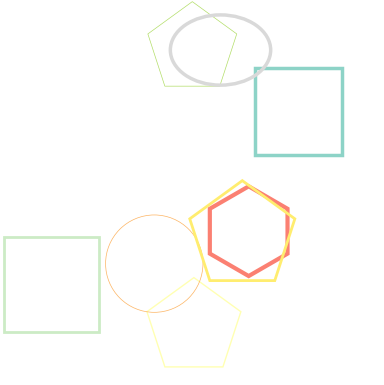[{"shape": "square", "thickness": 2.5, "radius": 0.57, "center": [0.776, 0.709]}, {"shape": "pentagon", "thickness": 1, "radius": 0.64, "center": [0.504, 0.151]}, {"shape": "hexagon", "thickness": 3, "radius": 0.58, "center": [0.646, 0.4]}, {"shape": "circle", "thickness": 0.5, "radius": 0.63, "center": [0.401, 0.315]}, {"shape": "pentagon", "thickness": 0.5, "radius": 0.61, "center": [0.499, 0.874]}, {"shape": "oval", "thickness": 2.5, "radius": 0.65, "center": [0.573, 0.87]}, {"shape": "square", "thickness": 2, "radius": 0.62, "center": [0.135, 0.26]}, {"shape": "pentagon", "thickness": 2, "radius": 0.72, "center": [0.629, 0.387]}]